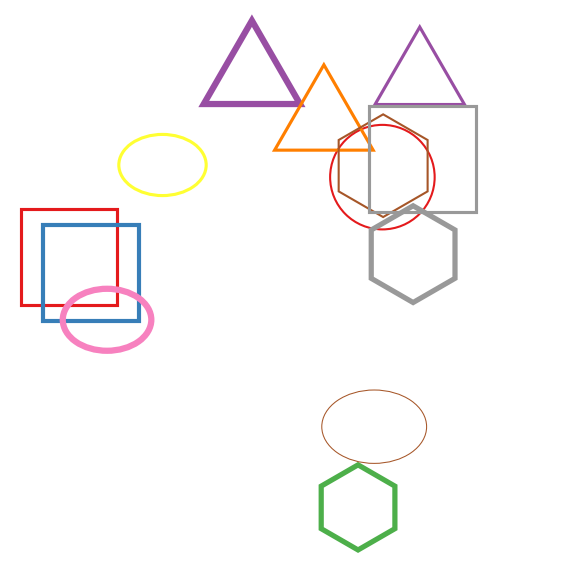[{"shape": "square", "thickness": 1.5, "radius": 0.41, "center": [0.119, 0.554]}, {"shape": "circle", "thickness": 1, "radius": 0.45, "center": [0.662, 0.692]}, {"shape": "square", "thickness": 2, "radius": 0.42, "center": [0.157, 0.527]}, {"shape": "hexagon", "thickness": 2.5, "radius": 0.37, "center": [0.62, 0.121]}, {"shape": "triangle", "thickness": 3, "radius": 0.48, "center": [0.436, 0.867]}, {"shape": "triangle", "thickness": 1.5, "radius": 0.45, "center": [0.727, 0.863]}, {"shape": "triangle", "thickness": 1.5, "radius": 0.49, "center": [0.561, 0.788]}, {"shape": "oval", "thickness": 1.5, "radius": 0.38, "center": [0.281, 0.713]}, {"shape": "hexagon", "thickness": 1, "radius": 0.44, "center": [0.663, 0.712]}, {"shape": "oval", "thickness": 0.5, "radius": 0.45, "center": [0.648, 0.26]}, {"shape": "oval", "thickness": 3, "radius": 0.38, "center": [0.185, 0.445]}, {"shape": "hexagon", "thickness": 2.5, "radius": 0.42, "center": [0.715, 0.559]}, {"shape": "square", "thickness": 1.5, "radius": 0.46, "center": [0.732, 0.724]}]